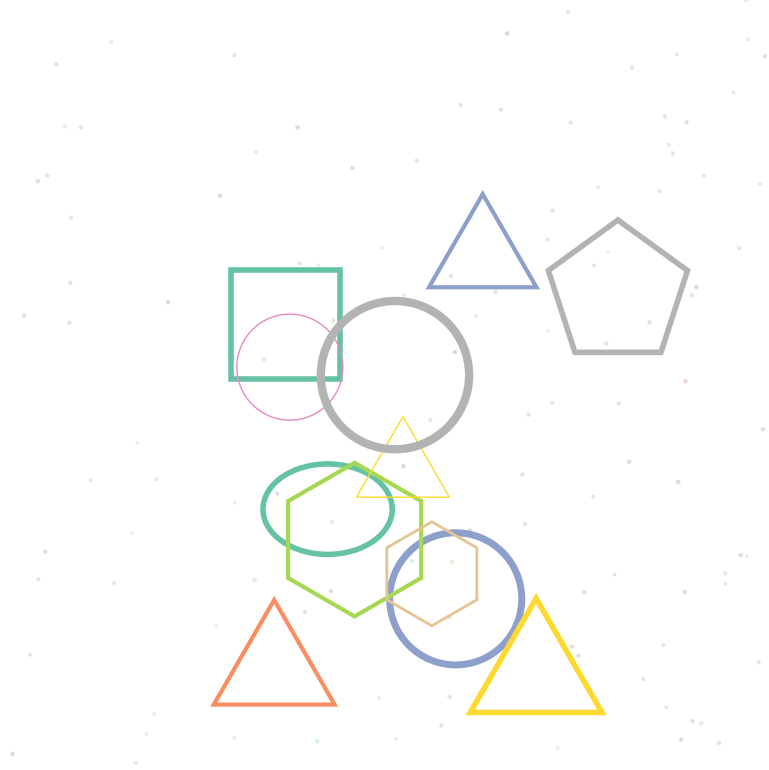[{"shape": "oval", "thickness": 2, "radius": 0.42, "center": [0.425, 0.339]}, {"shape": "square", "thickness": 2, "radius": 0.35, "center": [0.371, 0.579]}, {"shape": "triangle", "thickness": 1.5, "radius": 0.45, "center": [0.356, 0.13]}, {"shape": "triangle", "thickness": 1.5, "radius": 0.4, "center": [0.627, 0.667]}, {"shape": "circle", "thickness": 2.5, "radius": 0.43, "center": [0.592, 0.222]}, {"shape": "circle", "thickness": 0.5, "radius": 0.34, "center": [0.376, 0.523]}, {"shape": "hexagon", "thickness": 1.5, "radius": 0.5, "center": [0.461, 0.299]}, {"shape": "triangle", "thickness": 2, "radius": 0.49, "center": [0.696, 0.124]}, {"shape": "triangle", "thickness": 0.5, "radius": 0.35, "center": [0.523, 0.389]}, {"shape": "hexagon", "thickness": 1, "radius": 0.34, "center": [0.561, 0.255]}, {"shape": "circle", "thickness": 3, "radius": 0.48, "center": [0.513, 0.513]}, {"shape": "pentagon", "thickness": 2, "radius": 0.48, "center": [0.803, 0.619]}]